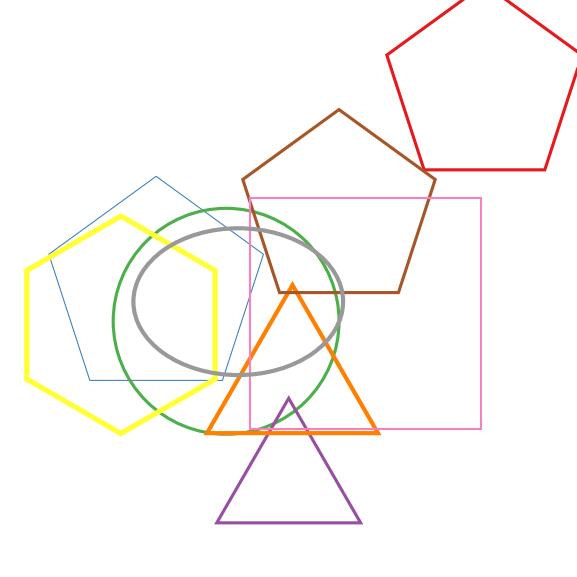[{"shape": "pentagon", "thickness": 1.5, "radius": 0.89, "center": [0.839, 0.849]}, {"shape": "pentagon", "thickness": 0.5, "radius": 0.98, "center": [0.27, 0.498]}, {"shape": "circle", "thickness": 1.5, "radius": 0.98, "center": [0.392, 0.443]}, {"shape": "triangle", "thickness": 1.5, "radius": 0.72, "center": [0.5, 0.166]}, {"shape": "triangle", "thickness": 2, "radius": 0.85, "center": [0.506, 0.335]}, {"shape": "hexagon", "thickness": 2.5, "radius": 0.94, "center": [0.209, 0.437]}, {"shape": "pentagon", "thickness": 1.5, "radius": 0.88, "center": [0.587, 0.634]}, {"shape": "square", "thickness": 1, "radius": 1.0, "center": [0.633, 0.456]}, {"shape": "oval", "thickness": 2, "radius": 0.91, "center": [0.413, 0.477]}]